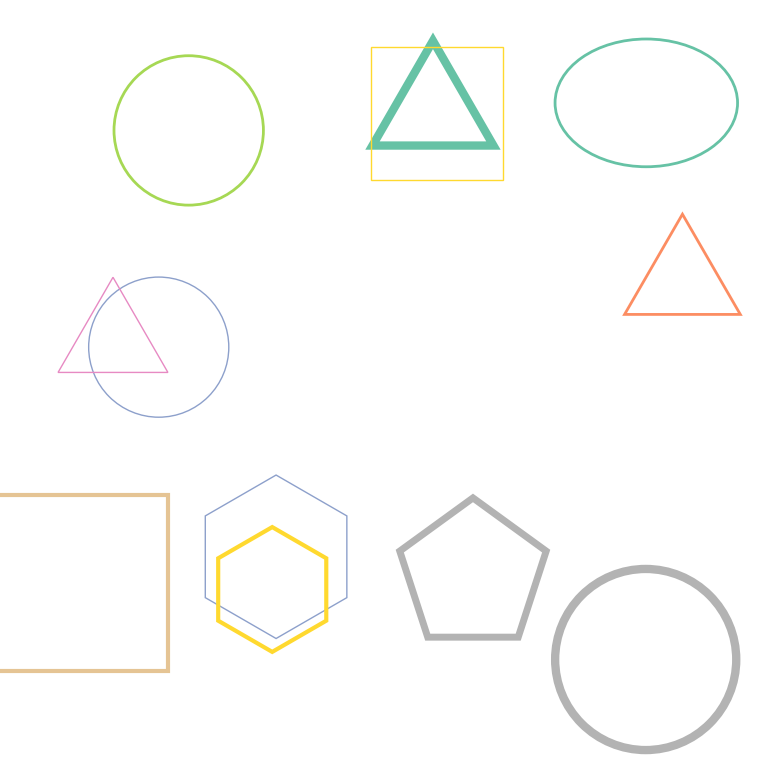[{"shape": "triangle", "thickness": 3, "radius": 0.45, "center": [0.562, 0.856]}, {"shape": "oval", "thickness": 1, "radius": 0.59, "center": [0.839, 0.866]}, {"shape": "triangle", "thickness": 1, "radius": 0.43, "center": [0.886, 0.635]}, {"shape": "circle", "thickness": 0.5, "radius": 0.45, "center": [0.206, 0.549]}, {"shape": "hexagon", "thickness": 0.5, "radius": 0.53, "center": [0.359, 0.277]}, {"shape": "triangle", "thickness": 0.5, "radius": 0.41, "center": [0.147, 0.558]}, {"shape": "circle", "thickness": 1, "radius": 0.49, "center": [0.245, 0.831]}, {"shape": "square", "thickness": 0.5, "radius": 0.43, "center": [0.567, 0.852]}, {"shape": "hexagon", "thickness": 1.5, "radius": 0.41, "center": [0.354, 0.234]}, {"shape": "square", "thickness": 1.5, "radius": 0.57, "center": [0.104, 0.243]}, {"shape": "pentagon", "thickness": 2.5, "radius": 0.5, "center": [0.614, 0.253]}, {"shape": "circle", "thickness": 3, "radius": 0.59, "center": [0.839, 0.143]}]